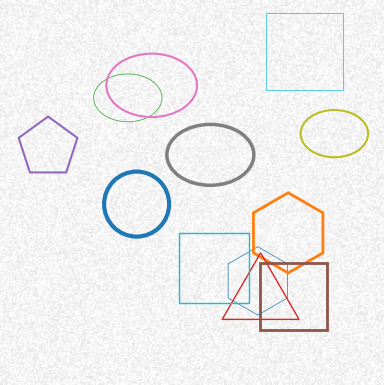[{"shape": "hexagon", "thickness": 0.5, "radius": 0.44, "center": [0.67, 0.27]}, {"shape": "circle", "thickness": 3, "radius": 0.42, "center": [0.355, 0.47]}, {"shape": "hexagon", "thickness": 2, "radius": 0.52, "center": [0.749, 0.395]}, {"shape": "oval", "thickness": 0.5, "radius": 0.44, "center": [0.332, 0.746]}, {"shape": "triangle", "thickness": 1, "radius": 0.58, "center": [0.677, 0.228]}, {"shape": "pentagon", "thickness": 1.5, "radius": 0.4, "center": [0.125, 0.617]}, {"shape": "square", "thickness": 2, "radius": 0.43, "center": [0.762, 0.23]}, {"shape": "oval", "thickness": 1.5, "radius": 0.59, "center": [0.394, 0.778]}, {"shape": "oval", "thickness": 2.5, "radius": 0.56, "center": [0.546, 0.598]}, {"shape": "oval", "thickness": 1.5, "radius": 0.44, "center": [0.868, 0.653]}, {"shape": "square", "thickness": 1, "radius": 0.45, "center": [0.556, 0.303]}, {"shape": "square", "thickness": 0.5, "radius": 0.5, "center": [0.792, 0.867]}]